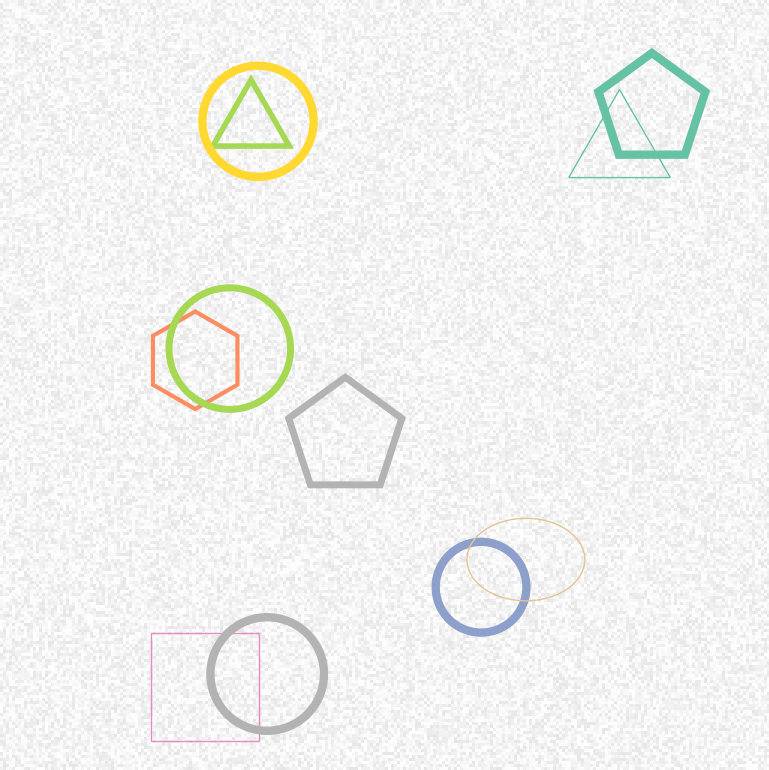[{"shape": "triangle", "thickness": 0.5, "radius": 0.38, "center": [0.805, 0.807]}, {"shape": "pentagon", "thickness": 3, "radius": 0.36, "center": [0.847, 0.858]}, {"shape": "hexagon", "thickness": 1.5, "radius": 0.32, "center": [0.253, 0.532]}, {"shape": "circle", "thickness": 3, "radius": 0.29, "center": [0.625, 0.237]}, {"shape": "square", "thickness": 0.5, "radius": 0.35, "center": [0.266, 0.108]}, {"shape": "triangle", "thickness": 2, "radius": 0.29, "center": [0.326, 0.839]}, {"shape": "circle", "thickness": 2.5, "radius": 0.39, "center": [0.298, 0.547]}, {"shape": "circle", "thickness": 3, "radius": 0.36, "center": [0.335, 0.842]}, {"shape": "oval", "thickness": 0.5, "radius": 0.38, "center": [0.683, 0.273]}, {"shape": "circle", "thickness": 3, "radius": 0.37, "center": [0.347, 0.125]}, {"shape": "pentagon", "thickness": 2.5, "radius": 0.39, "center": [0.448, 0.433]}]